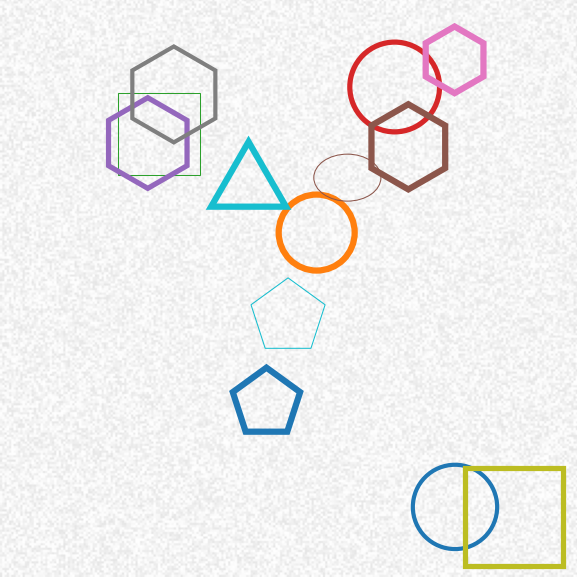[{"shape": "circle", "thickness": 2, "radius": 0.37, "center": [0.788, 0.121]}, {"shape": "pentagon", "thickness": 3, "radius": 0.31, "center": [0.461, 0.301]}, {"shape": "circle", "thickness": 3, "radius": 0.33, "center": [0.548, 0.596]}, {"shape": "square", "thickness": 0.5, "radius": 0.36, "center": [0.275, 0.767]}, {"shape": "circle", "thickness": 2.5, "radius": 0.39, "center": [0.683, 0.849]}, {"shape": "hexagon", "thickness": 2.5, "radius": 0.39, "center": [0.256, 0.751]}, {"shape": "oval", "thickness": 0.5, "radius": 0.29, "center": [0.601, 0.692]}, {"shape": "hexagon", "thickness": 3, "radius": 0.37, "center": [0.707, 0.745]}, {"shape": "hexagon", "thickness": 3, "radius": 0.29, "center": [0.787, 0.896]}, {"shape": "hexagon", "thickness": 2, "radius": 0.42, "center": [0.301, 0.836]}, {"shape": "square", "thickness": 2.5, "radius": 0.42, "center": [0.89, 0.104]}, {"shape": "pentagon", "thickness": 0.5, "radius": 0.34, "center": [0.499, 0.451]}, {"shape": "triangle", "thickness": 3, "radius": 0.37, "center": [0.43, 0.679]}]